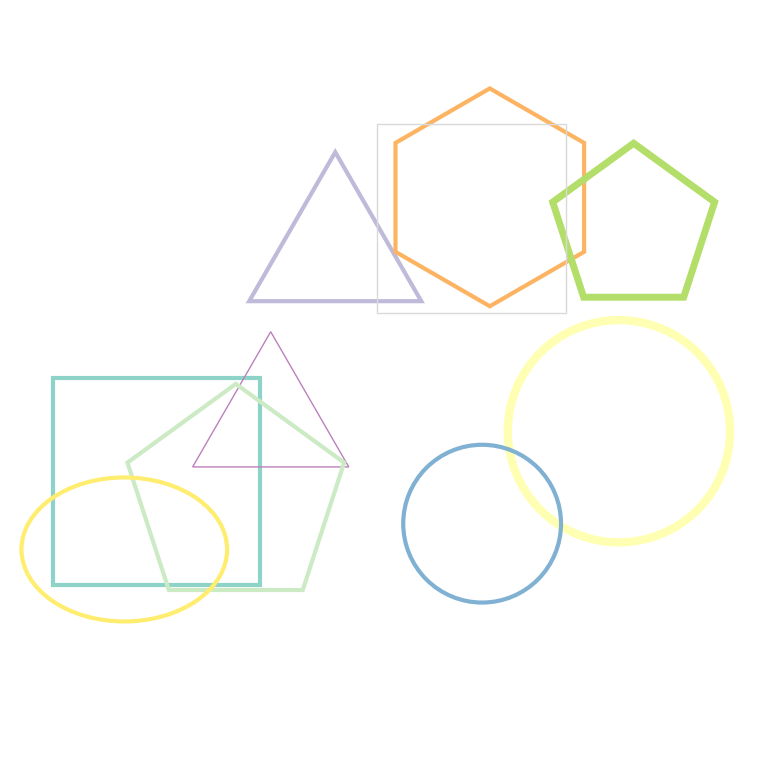[{"shape": "square", "thickness": 1.5, "radius": 0.67, "center": [0.203, 0.375]}, {"shape": "circle", "thickness": 3, "radius": 0.72, "center": [0.804, 0.44]}, {"shape": "triangle", "thickness": 1.5, "radius": 0.65, "center": [0.435, 0.673]}, {"shape": "circle", "thickness": 1.5, "radius": 0.51, "center": [0.626, 0.32]}, {"shape": "hexagon", "thickness": 1.5, "radius": 0.71, "center": [0.636, 0.744]}, {"shape": "pentagon", "thickness": 2.5, "radius": 0.55, "center": [0.823, 0.703]}, {"shape": "square", "thickness": 0.5, "radius": 0.61, "center": [0.612, 0.716]}, {"shape": "triangle", "thickness": 0.5, "radius": 0.59, "center": [0.352, 0.452]}, {"shape": "pentagon", "thickness": 1.5, "radius": 0.74, "center": [0.306, 0.353]}, {"shape": "oval", "thickness": 1.5, "radius": 0.67, "center": [0.161, 0.286]}]